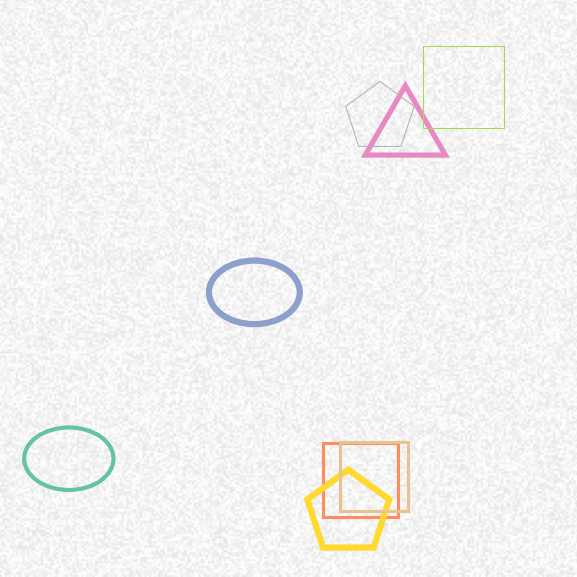[{"shape": "oval", "thickness": 2, "radius": 0.39, "center": [0.119, 0.205]}, {"shape": "square", "thickness": 1.5, "radius": 0.32, "center": [0.624, 0.168]}, {"shape": "oval", "thickness": 3, "radius": 0.39, "center": [0.44, 0.493]}, {"shape": "triangle", "thickness": 2.5, "radius": 0.4, "center": [0.702, 0.771]}, {"shape": "square", "thickness": 0.5, "radius": 0.35, "center": [0.803, 0.849]}, {"shape": "pentagon", "thickness": 3, "radius": 0.37, "center": [0.603, 0.111]}, {"shape": "square", "thickness": 1.5, "radius": 0.3, "center": [0.647, 0.174]}, {"shape": "pentagon", "thickness": 0.5, "radius": 0.31, "center": [0.658, 0.796]}]